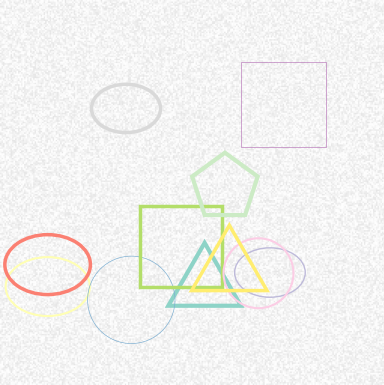[{"shape": "triangle", "thickness": 3, "radius": 0.54, "center": [0.531, 0.26]}, {"shape": "oval", "thickness": 1.5, "radius": 0.55, "center": [0.124, 0.256]}, {"shape": "oval", "thickness": 1, "radius": 0.46, "center": [0.701, 0.292]}, {"shape": "oval", "thickness": 2.5, "radius": 0.56, "center": [0.124, 0.313]}, {"shape": "circle", "thickness": 0.5, "radius": 0.57, "center": [0.341, 0.221]}, {"shape": "square", "thickness": 2.5, "radius": 0.53, "center": [0.47, 0.36]}, {"shape": "circle", "thickness": 1.5, "radius": 0.45, "center": [0.671, 0.29]}, {"shape": "oval", "thickness": 2.5, "radius": 0.45, "center": [0.327, 0.718]}, {"shape": "square", "thickness": 0.5, "radius": 0.55, "center": [0.737, 0.729]}, {"shape": "pentagon", "thickness": 3, "radius": 0.45, "center": [0.584, 0.514]}, {"shape": "triangle", "thickness": 2.5, "radius": 0.57, "center": [0.596, 0.302]}]